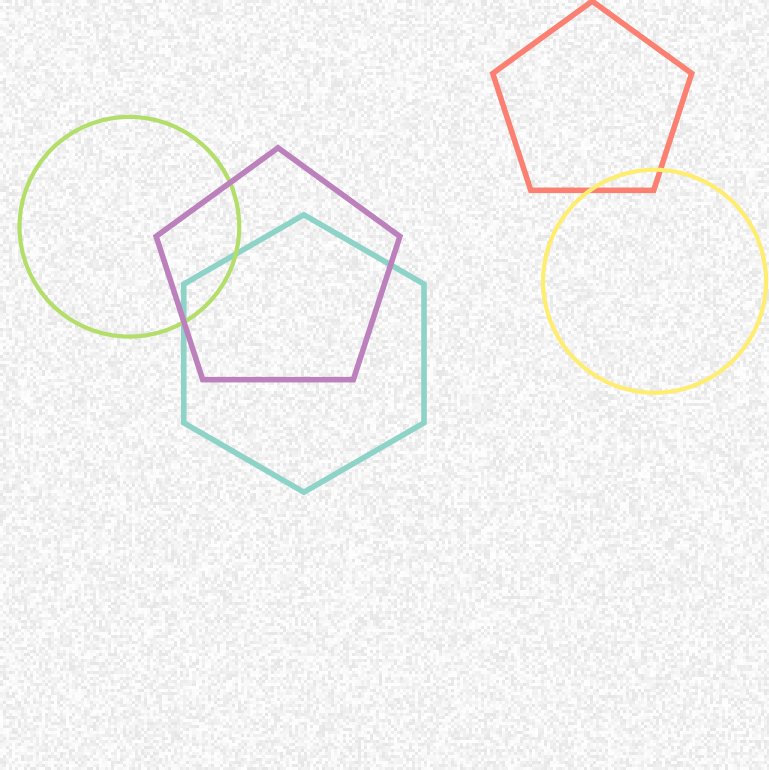[{"shape": "hexagon", "thickness": 2, "radius": 0.9, "center": [0.395, 0.541]}, {"shape": "pentagon", "thickness": 2, "radius": 0.68, "center": [0.769, 0.863]}, {"shape": "circle", "thickness": 1.5, "radius": 0.71, "center": [0.168, 0.706]}, {"shape": "pentagon", "thickness": 2, "radius": 0.83, "center": [0.361, 0.642]}, {"shape": "circle", "thickness": 1.5, "radius": 0.72, "center": [0.85, 0.635]}]